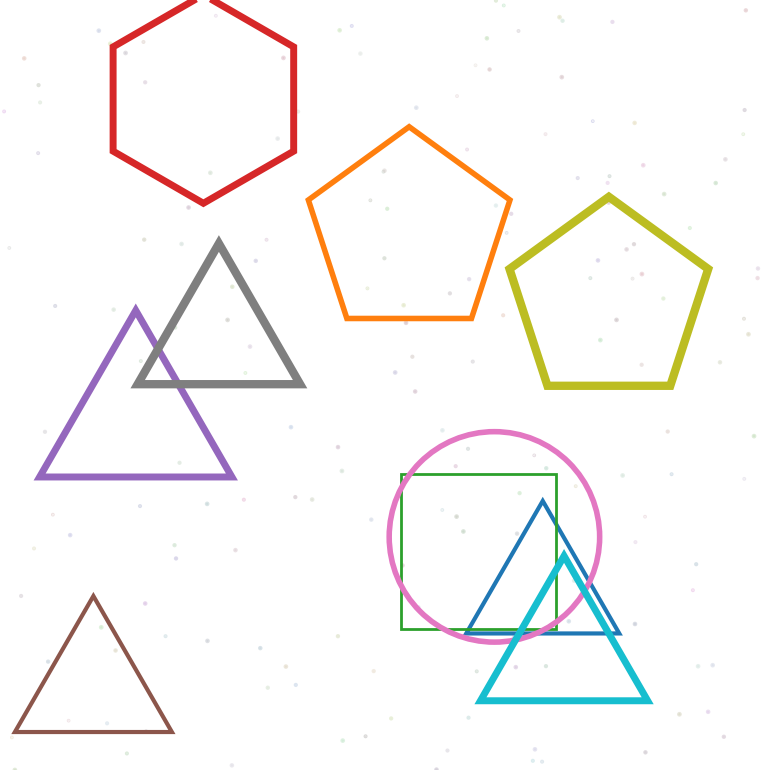[{"shape": "triangle", "thickness": 1.5, "radius": 0.57, "center": [0.705, 0.235]}, {"shape": "pentagon", "thickness": 2, "radius": 0.69, "center": [0.531, 0.698]}, {"shape": "square", "thickness": 1, "radius": 0.5, "center": [0.621, 0.284]}, {"shape": "hexagon", "thickness": 2.5, "radius": 0.68, "center": [0.264, 0.871]}, {"shape": "triangle", "thickness": 2.5, "radius": 0.72, "center": [0.176, 0.453]}, {"shape": "triangle", "thickness": 1.5, "radius": 0.59, "center": [0.121, 0.108]}, {"shape": "circle", "thickness": 2, "radius": 0.68, "center": [0.642, 0.303]}, {"shape": "triangle", "thickness": 3, "radius": 0.61, "center": [0.284, 0.562]}, {"shape": "pentagon", "thickness": 3, "radius": 0.68, "center": [0.791, 0.609]}, {"shape": "triangle", "thickness": 2.5, "radius": 0.63, "center": [0.733, 0.153]}]